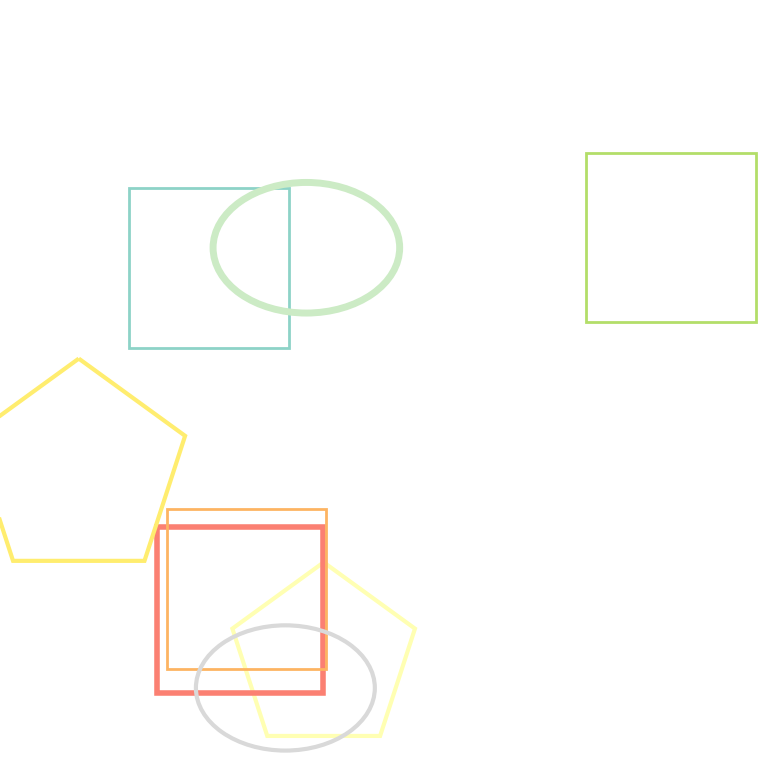[{"shape": "square", "thickness": 1, "radius": 0.52, "center": [0.271, 0.652]}, {"shape": "pentagon", "thickness": 1.5, "radius": 0.62, "center": [0.42, 0.145]}, {"shape": "square", "thickness": 2, "radius": 0.54, "center": [0.312, 0.208]}, {"shape": "square", "thickness": 1, "radius": 0.52, "center": [0.32, 0.235]}, {"shape": "square", "thickness": 1, "radius": 0.55, "center": [0.871, 0.692]}, {"shape": "oval", "thickness": 1.5, "radius": 0.58, "center": [0.371, 0.107]}, {"shape": "oval", "thickness": 2.5, "radius": 0.61, "center": [0.398, 0.678]}, {"shape": "pentagon", "thickness": 1.5, "radius": 0.73, "center": [0.102, 0.389]}]